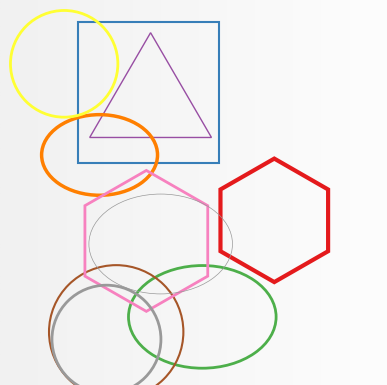[{"shape": "hexagon", "thickness": 3, "radius": 0.8, "center": [0.708, 0.428]}, {"shape": "square", "thickness": 1.5, "radius": 0.92, "center": [0.383, 0.759]}, {"shape": "oval", "thickness": 2, "radius": 0.95, "center": [0.522, 0.177]}, {"shape": "triangle", "thickness": 1, "radius": 0.91, "center": [0.389, 0.734]}, {"shape": "oval", "thickness": 2.5, "radius": 0.75, "center": [0.257, 0.598]}, {"shape": "circle", "thickness": 2, "radius": 0.69, "center": [0.166, 0.834]}, {"shape": "circle", "thickness": 1.5, "radius": 0.87, "center": [0.3, 0.138]}, {"shape": "hexagon", "thickness": 2, "radius": 0.92, "center": [0.378, 0.374]}, {"shape": "oval", "thickness": 0.5, "radius": 0.93, "center": [0.415, 0.366]}, {"shape": "circle", "thickness": 2, "radius": 0.7, "center": [0.275, 0.119]}]